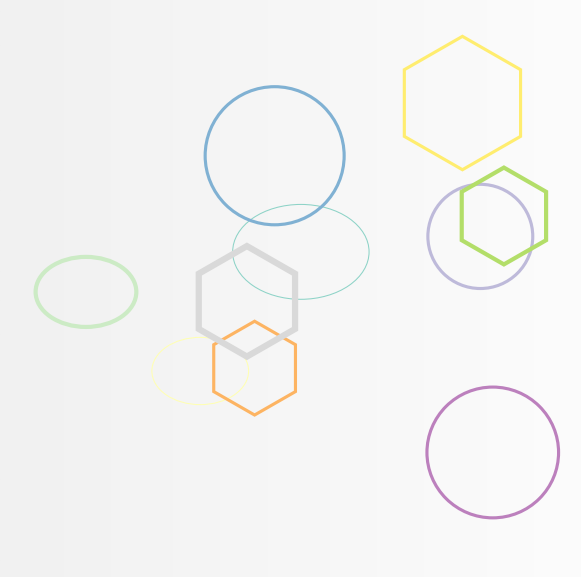[{"shape": "oval", "thickness": 0.5, "radius": 0.59, "center": [0.518, 0.563]}, {"shape": "oval", "thickness": 0.5, "radius": 0.42, "center": [0.344, 0.357]}, {"shape": "circle", "thickness": 1.5, "radius": 0.45, "center": [0.826, 0.59]}, {"shape": "circle", "thickness": 1.5, "radius": 0.6, "center": [0.473, 0.729]}, {"shape": "hexagon", "thickness": 1.5, "radius": 0.41, "center": [0.438, 0.362]}, {"shape": "hexagon", "thickness": 2, "radius": 0.42, "center": [0.867, 0.625]}, {"shape": "hexagon", "thickness": 3, "radius": 0.48, "center": [0.425, 0.477]}, {"shape": "circle", "thickness": 1.5, "radius": 0.57, "center": [0.848, 0.216]}, {"shape": "oval", "thickness": 2, "radius": 0.43, "center": [0.148, 0.494]}, {"shape": "hexagon", "thickness": 1.5, "radius": 0.58, "center": [0.796, 0.821]}]